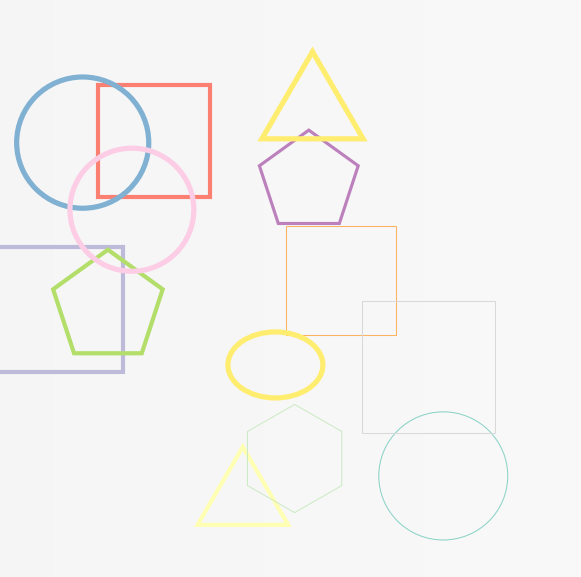[{"shape": "circle", "thickness": 0.5, "radius": 0.55, "center": [0.763, 0.175]}, {"shape": "triangle", "thickness": 2, "radius": 0.45, "center": [0.418, 0.135]}, {"shape": "square", "thickness": 2, "radius": 0.54, "center": [0.104, 0.463]}, {"shape": "square", "thickness": 2, "radius": 0.48, "center": [0.265, 0.755]}, {"shape": "circle", "thickness": 2.5, "radius": 0.57, "center": [0.142, 0.752]}, {"shape": "square", "thickness": 0.5, "radius": 0.47, "center": [0.587, 0.513]}, {"shape": "pentagon", "thickness": 2, "radius": 0.5, "center": [0.186, 0.468]}, {"shape": "circle", "thickness": 2.5, "radius": 0.53, "center": [0.227, 0.636]}, {"shape": "square", "thickness": 0.5, "radius": 0.57, "center": [0.737, 0.364]}, {"shape": "pentagon", "thickness": 1.5, "radius": 0.45, "center": [0.531, 0.684]}, {"shape": "hexagon", "thickness": 0.5, "radius": 0.47, "center": [0.507, 0.205]}, {"shape": "triangle", "thickness": 2.5, "radius": 0.5, "center": [0.538, 0.809]}, {"shape": "oval", "thickness": 2.5, "radius": 0.41, "center": [0.474, 0.367]}]